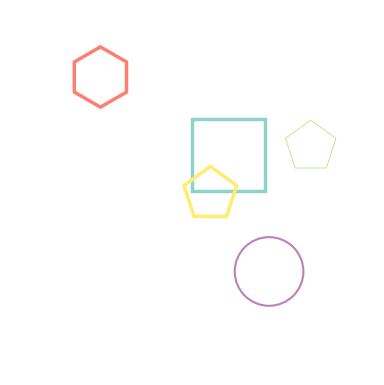[{"shape": "square", "thickness": 2.5, "radius": 0.47, "center": [0.594, 0.597]}, {"shape": "hexagon", "thickness": 2.5, "radius": 0.39, "center": [0.261, 0.8]}, {"shape": "pentagon", "thickness": 0.5, "radius": 0.34, "center": [0.807, 0.619]}, {"shape": "circle", "thickness": 1.5, "radius": 0.45, "center": [0.699, 0.295]}, {"shape": "pentagon", "thickness": 2.5, "radius": 0.36, "center": [0.546, 0.496]}]